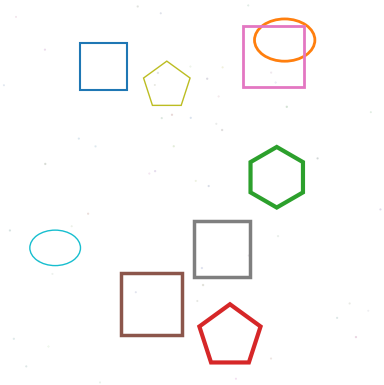[{"shape": "square", "thickness": 1.5, "radius": 0.31, "center": [0.27, 0.828]}, {"shape": "oval", "thickness": 2, "radius": 0.39, "center": [0.739, 0.896]}, {"shape": "hexagon", "thickness": 3, "radius": 0.39, "center": [0.719, 0.54]}, {"shape": "pentagon", "thickness": 3, "radius": 0.42, "center": [0.597, 0.126]}, {"shape": "square", "thickness": 2.5, "radius": 0.4, "center": [0.393, 0.21]}, {"shape": "square", "thickness": 2, "radius": 0.4, "center": [0.711, 0.853]}, {"shape": "square", "thickness": 2.5, "radius": 0.36, "center": [0.576, 0.353]}, {"shape": "pentagon", "thickness": 1, "radius": 0.32, "center": [0.433, 0.778]}, {"shape": "oval", "thickness": 1, "radius": 0.33, "center": [0.143, 0.356]}]